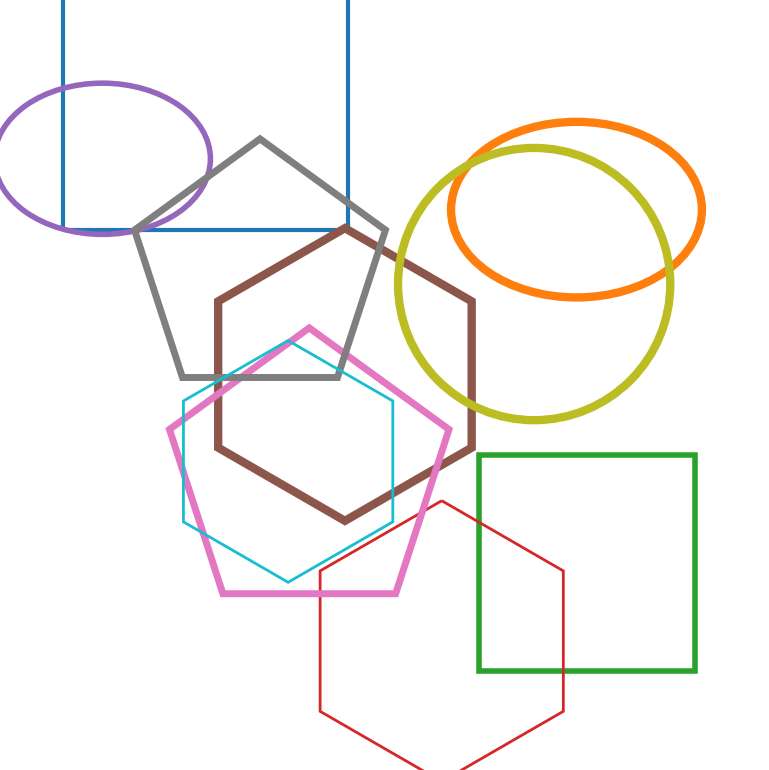[{"shape": "square", "thickness": 1.5, "radius": 0.93, "center": [0.267, 0.887]}, {"shape": "oval", "thickness": 3, "radius": 0.81, "center": [0.749, 0.728]}, {"shape": "square", "thickness": 2, "radius": 0.7, "center": [0.763, 0.268]}, {"shape": "hexagon", "thickness": 1, "radius": 0.91, "center": [0.574, 0.167]}, {"shape": "oval", "thickness": 2, "radius": 0.7, "center": [0.133, 0.794]}, {"shape": "hexagon", "thickness": 3, "radius": 0.95, "center": [0.448, 0.514]}, {"shape": "pentagon", "thickness": 2.5, "radius": 0.95, "center": [0.402, 0.383]}, {"shape": "pentagon", "thickness": 2.5, "radius": 0.86, "center": [0.338, 0.648]}, {"shape": "circle", "thickness": 3, "radius": 0.88, "center": [0.694, 0.631]}, {"shape": "hexagon", "thickness": 1, "radius": 0.78, "center": [0.374, 0.401]}]